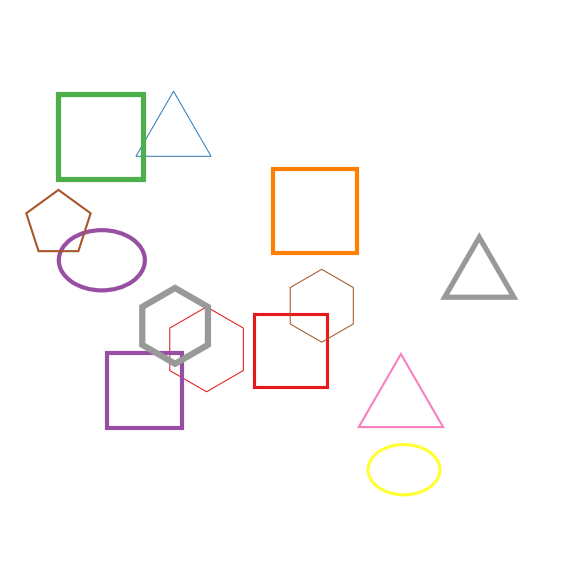[{"shape": "square", "thickness": 1.5, "radius": 0.32, "center": [0.503, 0.392]}, {"shape": "hexagon", "thickness": 0.5, "radius": 0.37, "center": [0.358, 0.394]}, {"shape": "triangle", "thickness": 0.5, "radius": 0.38, "center": [0.3, 0.766]}, {"shape": "square", "thickness": 2.5, "radius": 0.37, "center": [0.174, 0.763]}, {"shape": "oval", "thickness": 2, "radius": 0.37, "center": [0.176, 0.548]}, {"shape": "square", "thickness": 2, "radius": 0.33, "center": [0.25, 0.322]}, {"shape": "square", "thickness": 2, "radius": 0.36, "center": [0.546, 0.633]}, {"shape": "oval", "thickness": 1.5, "radius": 0.31, "center": [0.7, 0.186]}, {"shape": "hexagon", "thickness": 0.5, "radius": 0.32, "center": [0.557, 0.47]}, {"shape": "pentagon", "thickness": 1, "radius": 0.29, "center": [0.101, 0.612]}, {"shape": "triangle", "thickness": 1, "radius": 0.42, "center": [0.694, 0.302]}, {"shape": "hexagon", "thickness": 3, "radius": 0.33, "center": [0.303, 0.435]}, {"shape": "triangle", "thickness": 2.5, "radius": 0.35, "center": [0.83, 0.519]}]